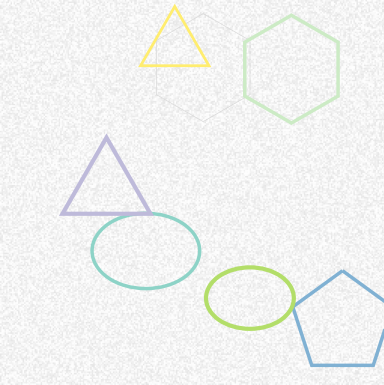[{"shape": "oval", "thickness": 2.5, "radius": 0.7, "center": [0.379, 0.348]}, {"shape": "triangle", "thickness": 3, "radius": 0.66, "center": [0.277, 0.511]}, {"shape": "pentagon", "thickness": 2.5, "radius": 0.68, "center": [0.89, 0.161]}, {"shape": "oval", "thickness": 3, "radius": 0.57, "center": [0.649, 0.226]}, {"shape": "hexagon", "thickness": 0.5, "radius": 0.7, "center": [0.528, 0.824]}, {"shape": "hexagon", "thickness": 2.5, "radius": 0.7, "center": [0.757, 0.82]}, {"shape": "triangle", "thickness": 2, "radius": 0.51, "center": [0.454, 0.881]}]